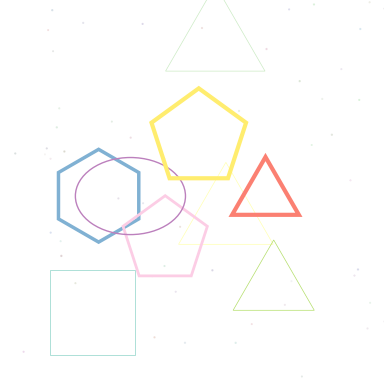[{"shape": "square", "thickness": 0.5, "radius": 0.55, "center": [0.24, 0.188]}, {"shape": "triangle", "thickness": 0.5, "radius": 0.71, "center": [0.587, 0.436]}, {"shape": "triangle", "thickness": 3, "radius": 0.5, "center": [0.69, 0.492]}, {"shape": "hexagon", "thickness": 2.5, "radius": 0.6, "center": [0.256, 0.492]}, {"shape": "triangle", "thickness": 0.5, "radius": 0.61, "center": [0.711, 0.255]}, {"shape": "pentagon", "thickness": 2, "radius": 0.58, "center": [0.429, 0.377]}, {"shape": "oval", "thickness": 1, "radius": 0.71, "center": [0.339, 0.491]}, {"shape": "triangle", "thickness": 0.5, "radius": 0.75, "center": [0.559, 0.89]}, {"shape": "pentagon", "thickness": 3, "radius": 0.65, "center": [0.516, 0.641]}]